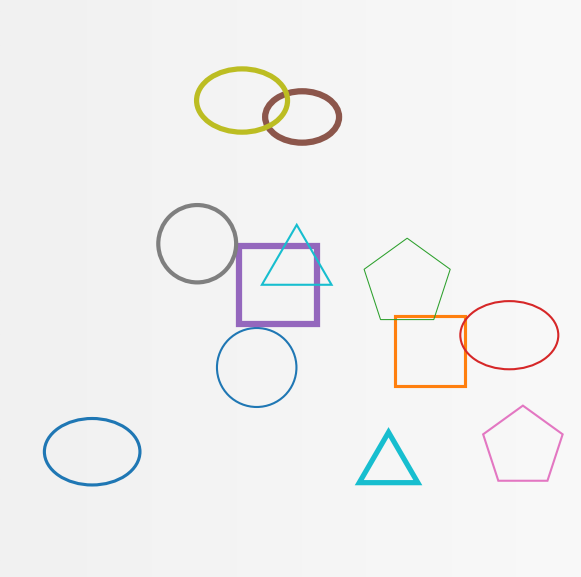[{"shape": "oval", "thickness": 1.5, "radius": 0.41, "center": [0.159, 0.217]}, {"shape": "circle", "thickness": 1, "radius": 0.34, "center": [0.442, 0.363]}, {"shape": "square", "thickness": 1.5, "radius": 0.3, "center": [0.74, 0.391]}, {"shape": "pentagon", "thickness": 0.5, "radius": 0.39, "center": [0.7, 0.509]}, {"shape": "oval", "thickness": 1, "radius": 0.42, "center": [0.876, 0.419]}, {"shape": "square", "thickness": 3, "radius": 0.34, "center": [0.479, 0.506]}, {"shape": "oval", "thickness": 3, "radius": 0.32, "center": [0.52, 0.797]}, {"shape": "pentagon", "thickness": 1, "radius": 0.36, "center": [0.9, 0.225]}, {"shape": "circle", "thickness": 2, "radius": 0.33, "center": [0.339, 0.577]}, {"shape": "oval", "thickness": 2.5, "radius": 0.39, "center": [0.416, 0.825]}, {"shape": "triangle", "thickness": 2.5, "radius": 0.29, "center": [0.668, 0.192]}, {"shape": "triangle", "thickness": 1, "radius": 0.35, "center": [0.51, 0.541]}]